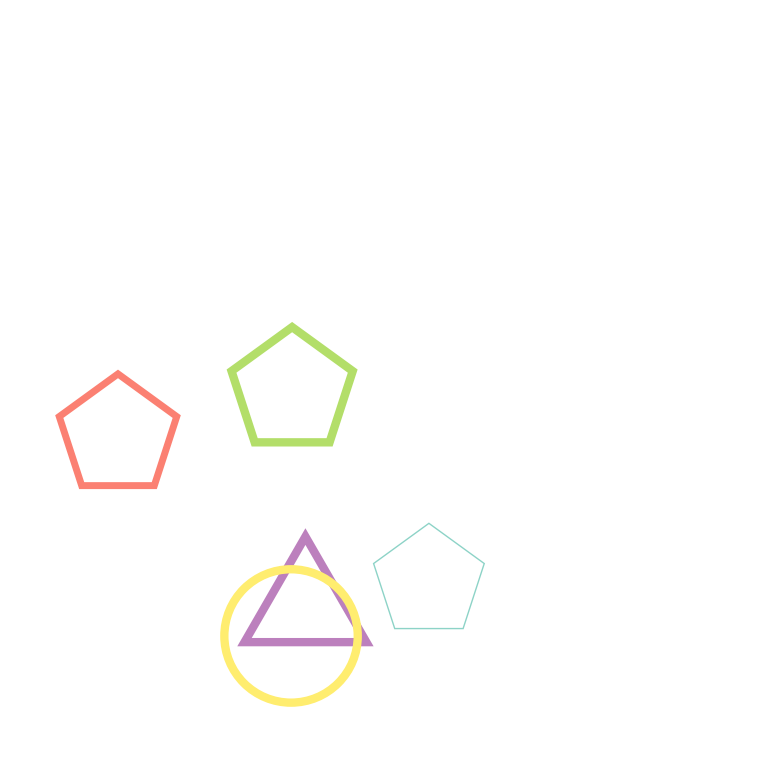[{"shape": "pentagon", "thickness": 0.5, "radius": 0.38, "center": [0.557, 0.245]}, {"shape": "pentagon", "thickness": 2.5, "radius": 0.4, "center": [0.153, 0.434]}, {"shape": "pentagon", "thickness": 3, "radius": 0.41, "center": [0.379, 0.492]}, {"shape": "triangle", "thickness": 3, "radius": 0.46, "center": [0.397, 0.212]}, {"shape": "circle", "thickness": 3, "radius": 0.43, "center": [0.378, 0.174]}]